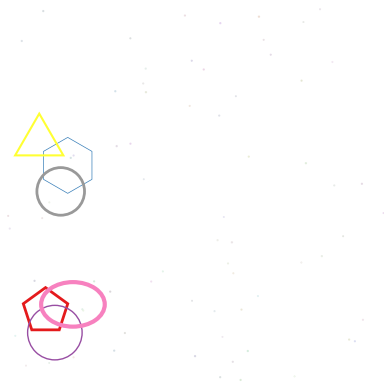[{"shape": "pentagon", "thickness": 2, "radius": 0.3, "center": [0.118, 0.192]}, {"shape": "hexagon", "thickness": 0.5, "radius": 0.36, "center": [0.176, 0.57]}, {"shape": "circle", "thickness": 1, "radius": 0.35, "center": [0.143, 0.136]}, {"shape": "triangle", "thickness": 1.5, "radius": 0.36, "center": [0.102, 0.633]}, {"shape": "oval", "thickness": 3, "radius": 0.41, "center": [0.189, 0.209]}, {"shape": "circle", "thickness": 2, "radius": 0.31, "center": [0.158, 0.503]}]